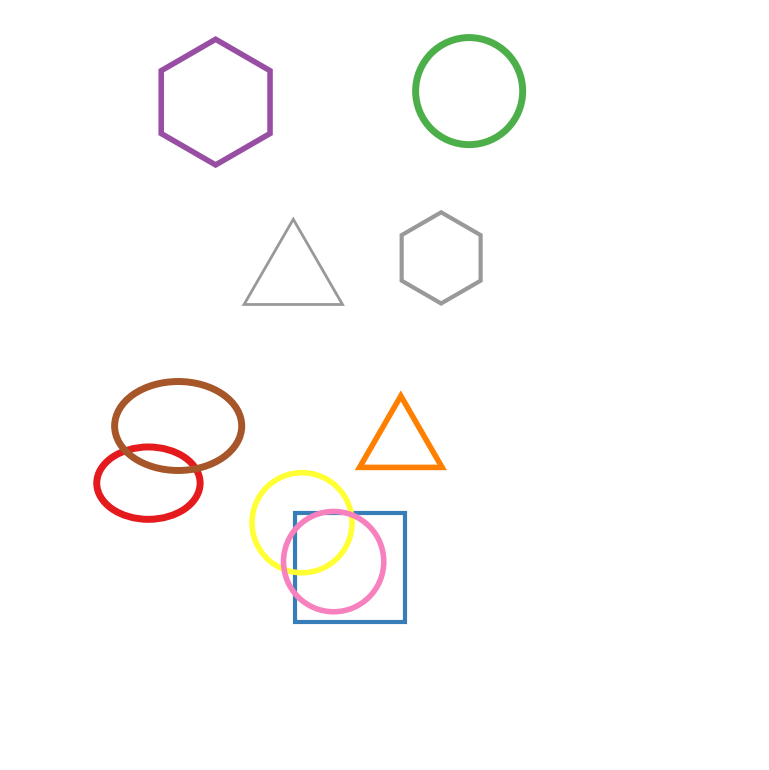[{"shape": "oval", "thickness": 2.5, "radius": 0.34, "center": [0.193, 0.373]}, {"shape": "square", "thickness": 1.5, "radius": 0.36, "center": [0.455, 0.263]}, {"shape": "circle", "thickness": 2.5, "radius": 0.35, "center": [0.609, 0.882]}, {"shape": "hexagon", "thickness": 2, "radius": 0.41, "center": [0.28, 0.867]}, {"shape": "triangle", "thickness": 2, "radius": 0.31, "center": [0.521, 0.424]}, {"shape": "circle", "thickness": 2, "radius": 0.32, "center": [0.392, 0.321]}, {"shape": "oval", "thickness": 2.5, "radius": 0.41, "center": [0.231, 0.447]}, {"shape": "circle", "thickness": 2, "radius": 0.33, "center": [0.433, 0.271]}, {"shape": "hexagon", "thickness": 1.5, "radius": 0.3, "center": [0.573, 0.665]}, {"shape": "triangle", "thickness": 1, "radius": 0.37, "center": [0.381, 0.641]}]